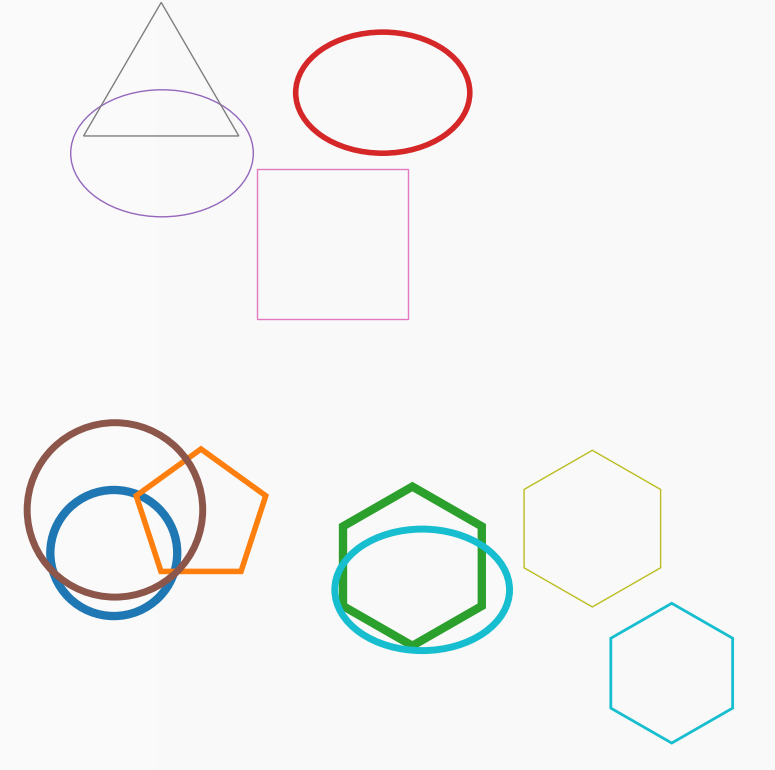[{"shape": "circle", "thickness": 3, "radius": 0.41, "center": [0.147, 0.282]}, {"shape": "pentagon", "thickness": 2, "radius": 0.44, "center": [0.259, 0.329]}, {"shape": "hexagon", "thickness": 3, "radius": 0.52, "center": [0.532, 0.265]}, {"shape": "oval", "thickness": 2, "radius": 0.56, "center": [0.494, 0.88]}, {"shape": "oval", "thickness": 0.5, "radius": 0.59, "center": [0.209, 0.801]}, {"shape": "circle", "thickness": 2.5, "radius": 0.57, "center": [0.148, 0.338]}, {"shape": "square", "thickness": 0.5, "radius": 0.49, "center": [0.429, 0.683]}, {"shape": "triangle", "thickness": 0.5, "radius": 0.58, "center": [0.208, 0.881]}, {"shape": "hexagon", "thickness": 0.5, "radius": 0.51, "center": [0.764, 0.313]}, {"shape": "hexagon", "thickness": 1, "radius": 0.45, "center": [0.867, 0.126]}, {"shape": "oval", "thickness": 2.5, "radius": 0.56, "center": [0.545, 0.234]}]